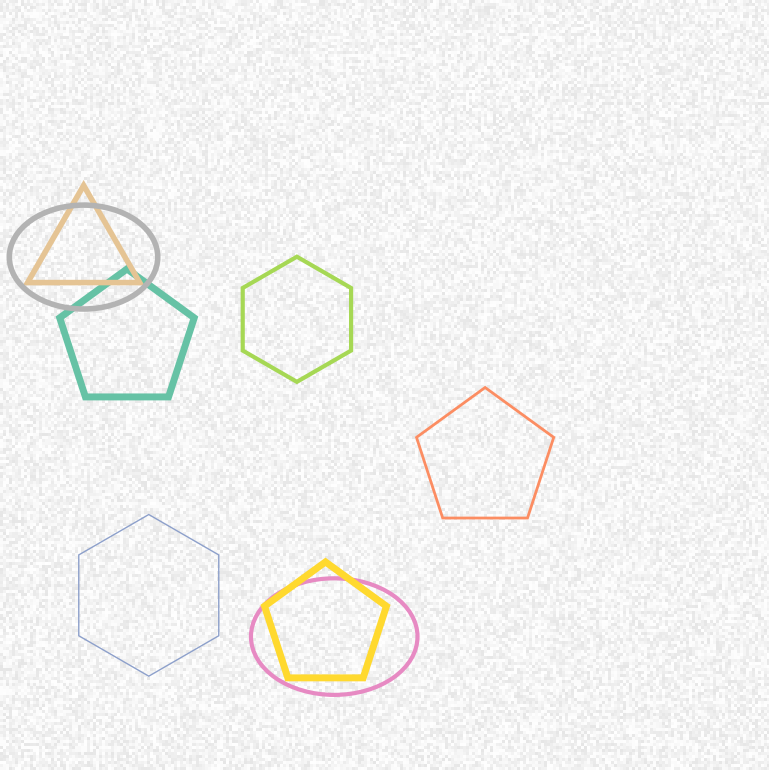[{"shape": "pentagon", "thickness": 2.5, "radius": 0.46, "center": [0.165, 0.559]}, {"shape": "pentagon", "thickness": 1, "radius": 0.47, "center": [0.63, 0.403]}, {"shape": "hexagon", "thickness": 0.5, "radius": 0.52, "center": [0.193, 0.227]}, {"shape": "oval", "thickness": 1.5, "radius": 0.54, "center": [0.434, 0.173]}, {"shape": "hexagon", "thickness": 1.5, "radius": 0.41, "center": [0.386, 0.585]}, {"shape": "pentagon", "thickness": 2.5, "radius": 0.42, "center": [0.423, 0.187]}, {"shape": "triangle", "thickness": 2, "radius": 0.42, "center": [0.109, 0.675]}, {"shape": "oval", "thickness": 2, "radius": 0.48, "center": [0.108, 0.666]}]